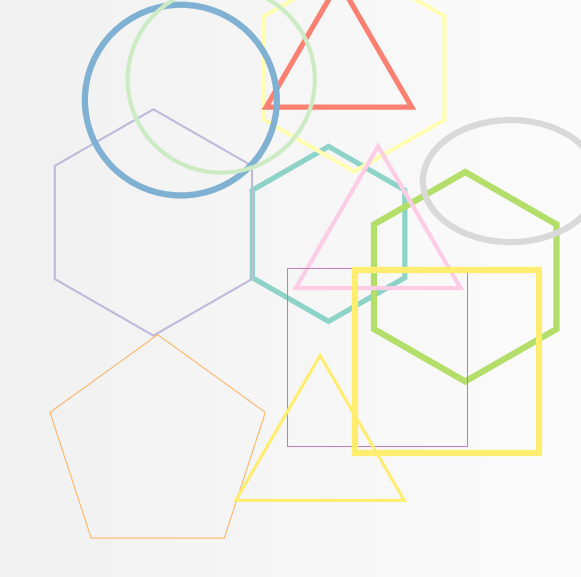[{"shape": "hexagon", "thickness": 2.5, "radius": 0.76, "center": [0.565, 0.594]}, {"shape": "hexagon", "thickness": 2, "radius": 0.9, "center": [0.609, 0.881]}, {"shape": "hexagon", "thickness": 1, "radius": 0.98, "center": [0.264, 0.614]}, {"shape": "triangle", "thickness": 2.5, "radius": 0.72, "center": [0.583, 0.886]}, {"shape": "circle", "thickness": 3, "radius": 0.83, "center": [0.311, 0.826]}, {"shape": "pentagon", "thickness": 0.5, "radius": 0.97, "center": [0.271, 0.225]}, {"shape": "hexagon", "thickness": 3, "radius": 0.91, "center": [0.8, 0.52]}, {"shape": "triangle", "thickness": 2, "radius": 0.82, "center": [0.651, 0.582]}, {"shape": "oval", "thickness": 3, "radius": 0.75, "center": [0.879, 0.686]}, {"shape": "square", "thickness": 0.5, "radius": 0.77, "center": [0.649, 0.381]}, {"shape": "circle", "thickness": 2, "radius": 0.81, "center": [0.381, 0.861]}, {"shape": "square", "thickness": 3, "radius": 0.79, "center": [0.769, 0.373]}, {"shape": "triangle", "thickness": 1.5, "radius": 0.84, "center": [0.551, 0.216]}]